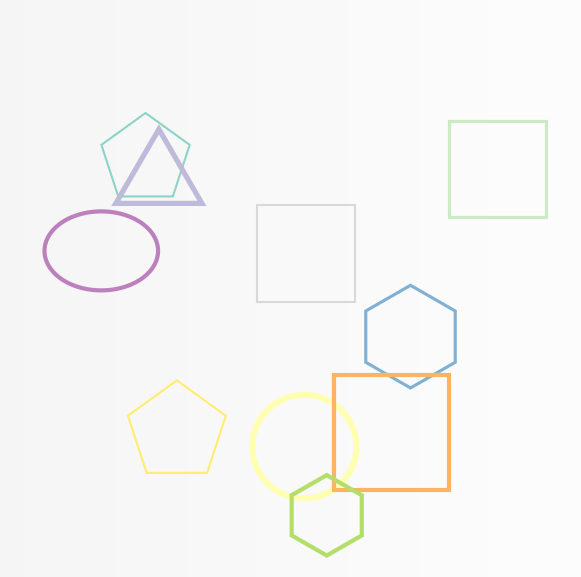[{"shape": "pentagon", "thickness": 1, "radius": 0.4, "center": [0.25, 0.724]}, {"shape": "circle", "thickness": 3, "radius": 0.45, "center": [0.524, 0.226]}, {"shape": "triangle", "thickness": 2.5, "radius": 0.43, "center": [0.273, 0.69]}, {"shape": "hexagon", "thickness": 1.5, "radius": 0.44, "center": [0.706, 0.416]}, {"shape": "square", "thickness": 2, "radius": 0.5, "center": [0.673, 0.25]}, {"shape": "hexagon", "thickness": 2, "radius": 0.35, "center": [0.562, 0.107]}, {"shape": "square", "thickness": 1, "radius": 0.42, "center": [0.526, 0.561]}, {"shape": "oval", "thickness": 2, "radius": 0.49, "center": [0.174, 0.565]}, {"shape": "square", "thickness": 1.5, "radius": 0.42, "center": [0.856, 0.706]}, {"shape": "pentagon", "thickness": 1, "radius": 0.44, "center": [0.304, 0.252]}]